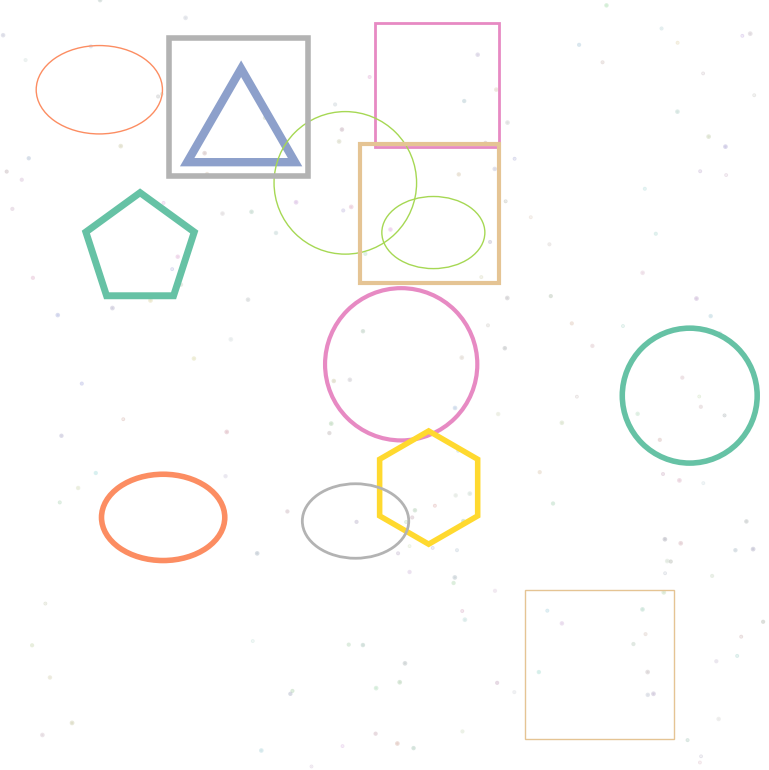[{"shape": "circle", "thickness": 2, "radius": 0.44, "center": [0.896, 0.486]}, {"shape": "pentagon", "thickness": 2.5, "radius": 0.37, "center": [0.182, 0.676]}, {"shape": "oval", "thickness": 0.5, "radius": 0.41, "center": [0.129, 0.883]}, {"shape": "oval", "thickness": 2, "radius": 0.4, "center": [0.212, 0.328]}, {"shape": "triangle", "thickness": 3, "radius": 0.4, "center": [0.313, 0.83]}, {"shape": "square", "thickness": 1, "radius": 0.4, "center": [0.567, 0.889]}, {"shape": "circle", "thickness": 1.5, "radius": 0.49, "center": [0.521, 0.527]}, {"shape": "circle", "thickness": 0.5, "radius": 0.46, "center": [0.448, 0.763]}, {"shape": "oval", "thickness": 0.5, "radius": 0.33, "center": [0.563, 0.698]}, {"shape": "hexagon", "thickness": 2, "radius": 0.37, "center": [0.557, 0.367]}, {"shape": "square", "thickness": 1.5, "radius": 0.45, "center": [0.558, 0.723]}, {"shape": "square", "thickness": 0.5, "radius": 0.49, "center": [0.779, 0.137]}, {"shape": "square", "thickness": 2, "radius": 0.45, "center": [0.31, 0.861]}, {"shape": "oval", "thickness": 1, "radius": 0.35, "center": [0.462, 0.323]}]